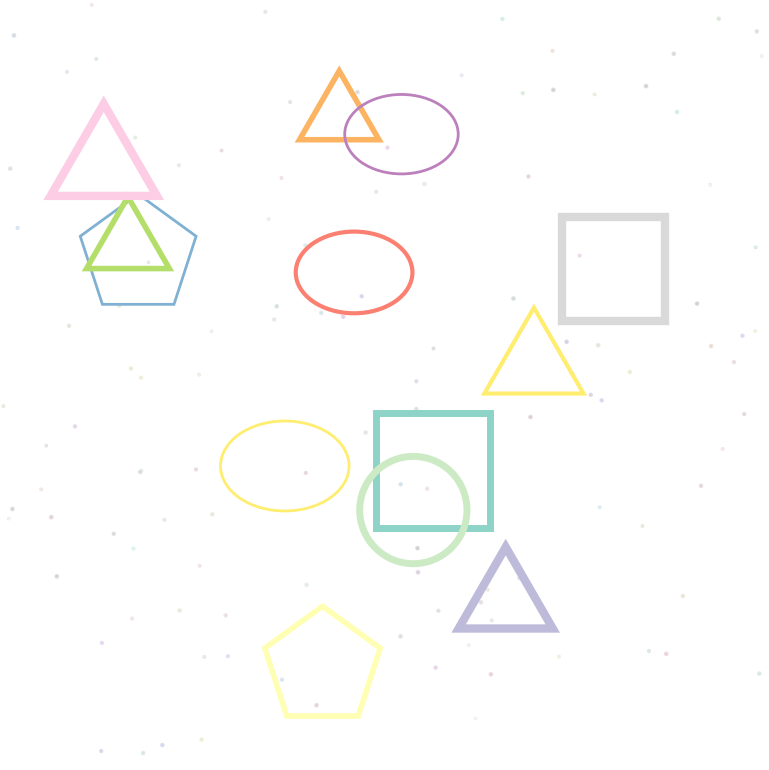[{"shape": "square", "thickness": 2.5, "radius": 0.37, "center": [0.562, 0.389]}, {"shape": "pentagon", "thickness": 2, "radius": 0.39, "center": [0.419, 0.134]}, {"shape": "triangle", "thickness": 3, "radius": 0.35, "center": [0.657, 0.219]}, {"shape": "oval", "thickness": 1.5, "radius": 0.38, "center": [0.46, 0.646]}, {"shape": "pentagon", "thickness": 1, "radius": 0.4, "center": [0.179, 0.669]}, {"shape": "triangle", "thickness": 2, "radius": 0.3, "center": [0.441, 0.848]}, {"shape": "triangle", "thickness": 2, "radius": 0.31, "center": [0.166, 0.682]}, {"shape": "triangle", "thickness": 3, "radius": 0.4, "center": [0.135, 0.785]}, {"shape": "square", "thickness": 3, "radius": 0.34, "center": [0.797, 0.65]}, {"shape": "oval", "thickness": 1, "radius": 0.37, "center": [0.521, 0.826]}, {"shape": "circle", "thickness": 2.5, "radius": 0.35, "center": [0.537, 0.338]}, {"shape": "oval", "thickness": 1, "radius": 0.42, "center": [0.37, 0.395]}, {"shape": "triangle", "thickness": 1.5, "radius": 0.37, "center": [0.693, 0.526]}]